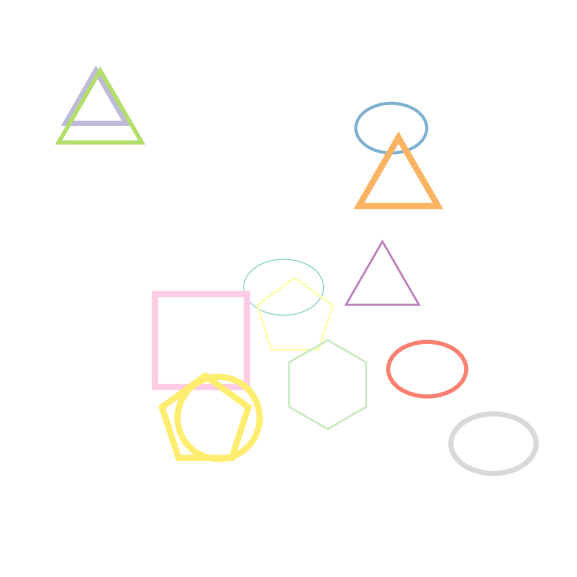[{"shape": "oval", "thickness": 0.5, "radius": 0.35, "center": [0.491, 0.502]}, {"shape": "pentagon", "thickness": 1, "radius": 0.34, "center": [0.511, 0.449]}, {"shape": "triangle", "thickness": 2.5, "radius": 0.3, "center": [0.166, 0.816]}, {"shape": "oval", "thickness": 2, "radius": 0.34, "center": [0.74, 0.36]}, {"shape": "oval", "thickness": 1.5, "radius": 0.31, "center": [0.678, 0.777]}, {"shape": "triangle", "thickness": 3, "radius": 0.4, "center": [0.69, 0.682]}, {"shape": "triangle", "thickness": 2, "radius": 0.42, "center": [0.174, 0.794]}, {"shape": "square", "thickness": 3, "radius": 0.4, "center": [0.348, 0.41]}, {"shape": "oval", "thickness": 2.5, "radius": 0.37, "center": [0.855, 0.231]}, {"shape": "triangle", "thickness": 1, "radius": 0.37, "center": [0.662, 0.508]}, {"shape": "hexagon", "thickness": 1, "radius": 0.38, "center": [0.567, 0.333]}, {"shape": "circle", "thickness": 3, "radius": 0.36, "center": [0.379, 0.276]}, {"shape": "pentagon", "thickness": 3, "radius": 0.39, "center": [0.355, 0.27]}]